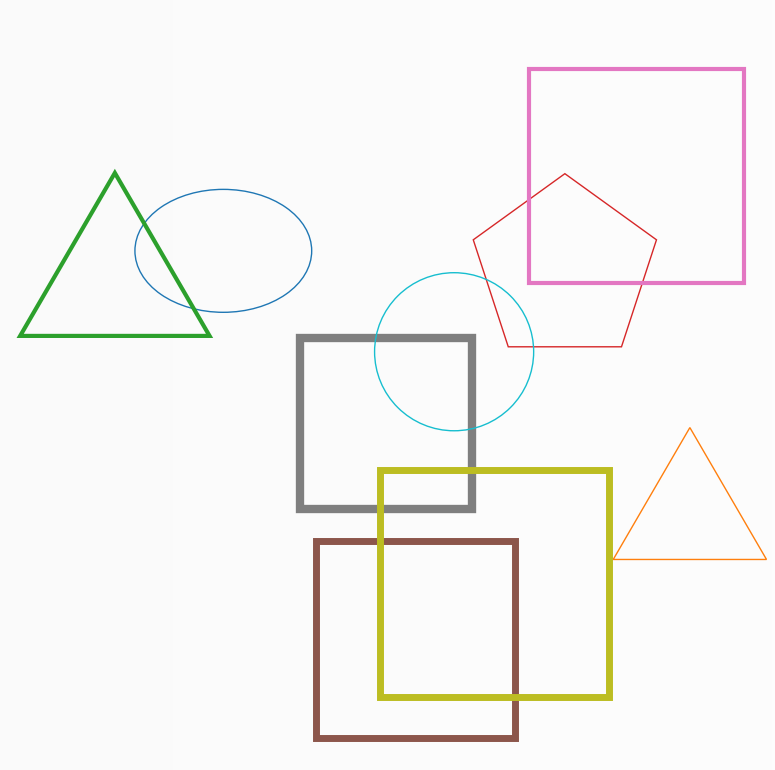[{"shape": "oval", "thickness": 0.5, "radius": 0.57, "center": [0.288, 0.674]}, {"shape": "triangle", "thickness": 0.5, "radius": 0.57, "center": [0.89, 0.331]}, {"shape": "triangle", "thickness": 1.5, "radius": 0.71, "center": [0.148, 0.634]}, {"shape": "pentagon", "thickness": 0.5, "radius": 0.62, "center": [0.729, 0.65]}, {"shape": "square", "thickness": 2.5, "radius": 0.64, "center": [0.537, 0.169]}, {"shape": "square", "thickness": 1.5, "radius": 0.7, "center": [0.821, 0.771]}, {"shape": "square", "thickness": 3, "radius": 0.55, "center": [0.498, 0.45]}, {"shape": "square", "thickness": 2.5, "radius": 0.74, "center": [0.638, 0.242]}, {"shape": "circle", "thickness": 0.5, "radius": 0.51, "center": [0.586, 0.543]}]